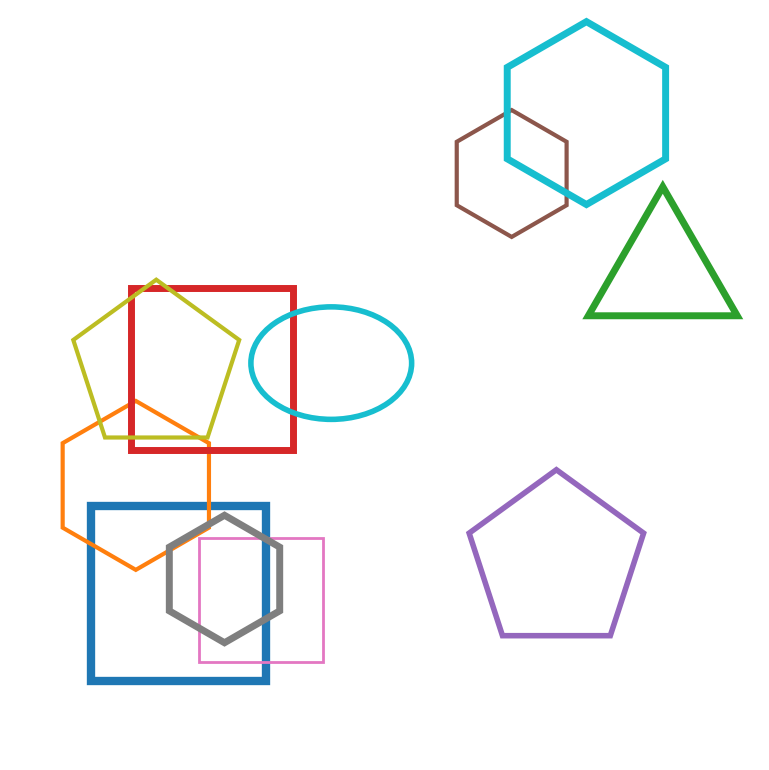[{"shape": "square", "thickness": 3, "radius": 0.57, "center": [0.232, 0.23]}, {"shape": "hexagon", "thickness": 1.5, "radius": 0.55, "center": [0.176, 0.37]}, {"shape": "triangle", "thickness": 2.5, "radius": 0.56, "center": [0.861, 0.646]}, {"shape": "square", "thickness": 2.5, "radius": 0.53, "center": [0.275, 0.52]}, {"shape": "pentagon", "thickness": 2, "radius": 0.6, "center": [0.723, 0.271]}, {"shape": "hexagon", "thickness": 1.5, "radius": 0.41, "center": [0.665, 0.775]}, {"shape": "square", "thickness": 1, "radius": 0.4, "center": [0.339, 0.221]}, {"shape": "hexagon", "thickness": 2.5, "radius": 0.41, "center": [0.292, 0.248]}, {"shape": "pentagon", "thickness": 1.5, "radius": 0.57, "center": [0.203, 0.523]}, {"shape": "oval", "thickness": 2, "radius": 0.52, "center": [0.43, 0.528]}, {"shape": "hexagon", "thickness": 2.5, "radius": 0.59, "center": [0.762, 0.853]}]